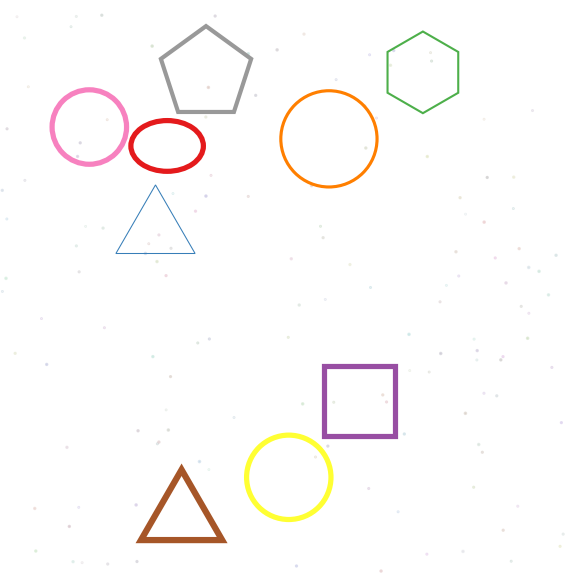[{"shape": "oval", "thickness": 2.5, "radius": 0.31, "center": [0.289, 0.746]}, {"shape": "triangle", "thickness": 0.5, "radius": 0.4, "center": [0.269, 0.6]}, {"shape": "hexagon", "thickness": 1, "radius": 0.35, "center": [0.732, 0.874]}, {"shape": "square", "thickness": 2.5, "radius": 0.3, "center": [0.622, 0.305]}, {"shape": "circle", "thickness": 1.5, "radius": 0.42, "center": [0.57, 0.759]}, {"shape": "circle", "thickness": 2.5, "radius": 0.37, "center": [0.5, 0.173]}, {"shape": "triangle", "thickness": 3, "radius": 0.41, "center": [0.314, 0.105]}, {"shape": "circle", "thickness": 2.5, "radius": 0.32, "center": [0.155, 0.779]}, {"shape": "pentagon", "thickness": 2, "radius": 0.41, "center": [0.357, 0.872]}]